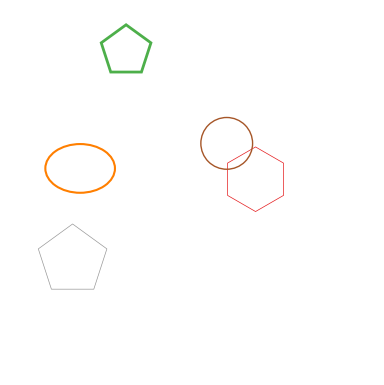[{"shape": "hexagon", "thickness": 0.5, "radius": 0.42, "center": [0.664, 0.534]}, {"shape": "pentagon", "thickness": 2, "radius": 0.34, "center": [0.327, 0.868]}, {"shape": "oval", "thickness": 1.5, "radius": 0.45, "center": [0.208, 0.563]}, {"shape": "circle", "thickness": 1, "radius": 0.34, "center": [0.589, 0.628]}, {"shape": "pentagon", "thickness": 0.5, "radius": 0.47, "center": [0.189, 0.325]}]